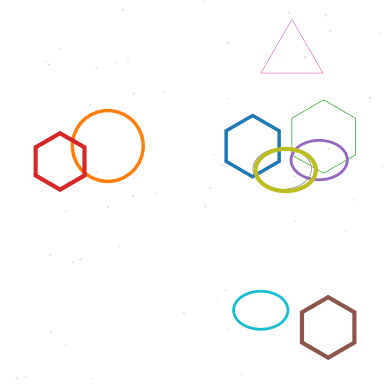[{"shape": "hexagon", "thickness": 2.5, "radius": 0.4, "center": [0.656, 0.62]}, {"shape": "circle", "thickness": 2.5, "radius": 0.46, "center": [0.28, 0.621]}, {"shape": "hexagon", "thickness": 0.5, "radius": 0.48, "center": [0.841, 0.645]}, {"shape": "hexagon", "thickness": 3, "radius": 0.37, "center": [0.156, 0.581]}, {"shape": "oval", "thickness": 2, "radius": 0.37, "center": [0.829, 0.584]}, {"shape": "hexagon", "thickness": 3, "radius": 0.39, "center": [0.852, 0.15]}, {"shape": "triangle", "thickness": 0.5, "radius": 0.46, "center": [0.758, 0.857]}, {"shape": "oval", "thickness": 0.5, "radius": 0.38, "center": [0.733, 0.561]}, {"shape": "oval", "thickness": 3, "radius": 0.39, "center": [0.742, 0.558]}, {"shape": "oval", "thickness": 2, "radius": 0.35, "center": [0.677, 0.194]}]